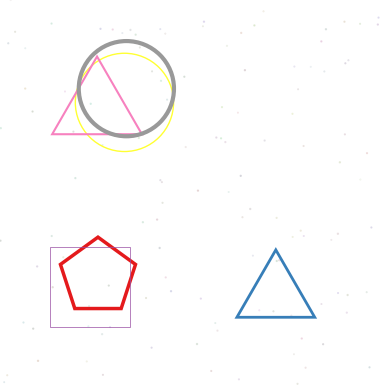[{"shape": "pentagon", "thickness": 2.5, "radius": 0.51, "center": [0.254, 0.281]}, {"shape": "triangle", "thickness": 2, "radius": 0.58, "center": [0.716, 0.234]}, {"shape": "square", "thickness": 0.5, "radius": 0.52, "center": [0.233, 0.255]}, {"shape": "circle", "thickness": 1, "radius": 0.64, "center": [0.323, 0.734]}, {"shape": "triangle", "thickness": 1.5, "radius": 0.67, "center": [0.252, 0.719]}, {"shape": "circle", "thickness": 3, "radius": 0.62, "center": [0.328, 0.77]}]